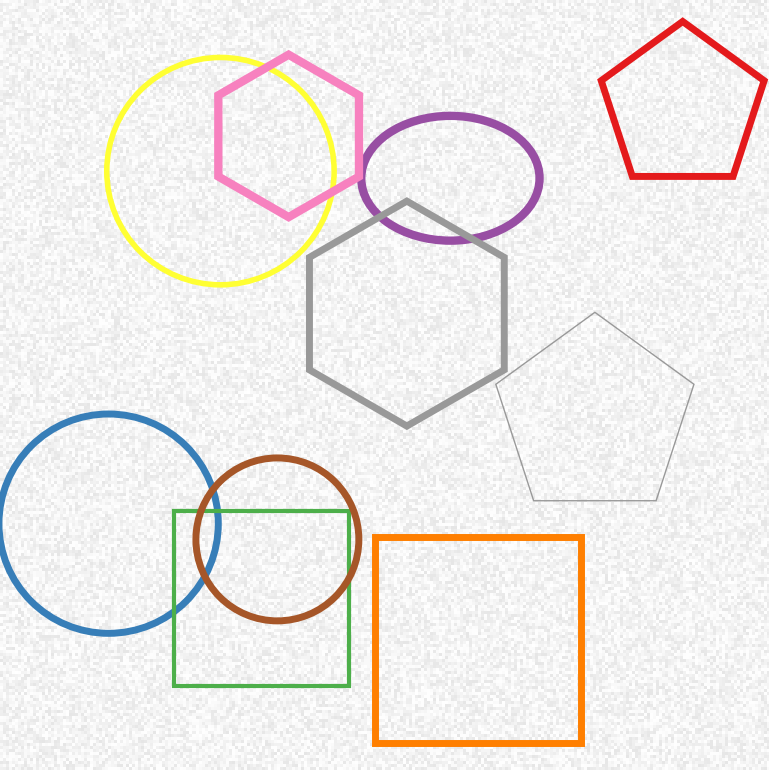[{"shape": "pentagon", "thickness": 2.5, "radius": 0.56, "center": [0.887, 0.861]}, {"shape": "circle", "thickness": 2.5, "radius": 0.71, "center": [0.141, 0.32]}, {"shape": "square", "thickness": 1.5, "radius": 0.57, "center": [0.34, 0.223]}, {"shape": "oval", "thickness": 3, "radius": 0.58, "center": [0.585, 0.768]}, {"shape": "square", "thickness": 2.5, "radius": 0.67, "center": [0.621, 0.169]}, {"shape": "circle", "thickness": 2, "radius": 0.74, "center": [0.286, 0.778]}, {"shape": "circle", "thickness": 2.5, "radius": 0.53, "center": [0.36, 0.299]}, {"shape": "hexagon", "thickness": 3, "radius": 0.53, "center": [0.375, 0.823]}, {"shape": "pentagon", "thickness": 0.5, "radius": 0.68, "center": [0.773, 0.459]}, {"shape": "hexagon", "thickness": 2.5, "radius": 0.73, "center": [0.528, 0.593]}]